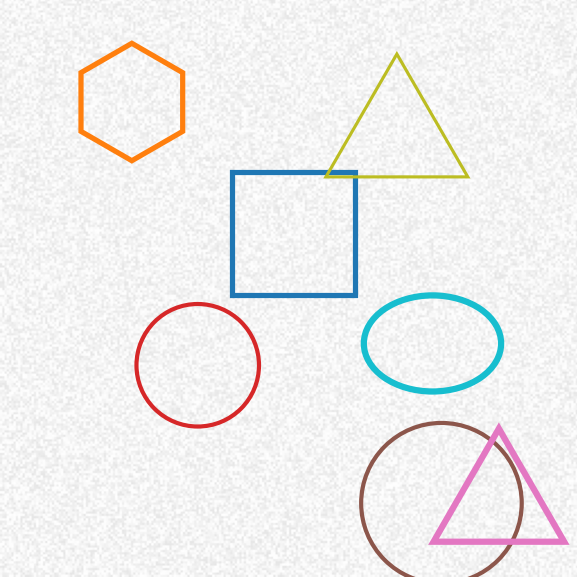[{"shape": "square", "thickness": 2.5, "radius": 0.53, "center": [0.508, 0.595]}, {"shape": "hexagon", "thickness": 2.5, "radius": 0.51, "center": [0.228, 0.822]}, {"shape": "circle", "thickness": 2, "radius": 0.53, "center": [0.342, 0.367]}, {"shape": "circle", "thickness": 2, "radius": 0.7, "center": [0.764, 0.128]}, {"shape": "triangle", "thickness": 3, "radius": 0.65, "center": [0.864, 0.126]}, {"shape": "triangle", "thickness": 1.5, "radius": 0.71, "center": [0.687, 0.764]}, {"shape": "oval", "thickness": 3, "radius": 0.59, "center": [0.749, 0.404]}]